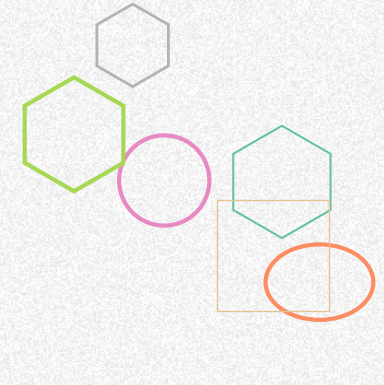[{"shape": "hexagon", "thickness": 1.5, "radius": 0.73, "center": [0.732, 0.528]}, {"shape": "oval", "thickness": 3, "radius": 0.7, "center": [0.83, 0.267]}, {"shape": "circle", "thickness": 3, "radius": 0.59, "center": [0.427, 0.531]}, {"shape": "hexagon", "thickness": 3, "radius": 0.74, "center": [0.192, 0.651]}, {"shape": "square", "thickness": 1, "radius": 0.73, "center": [0.709, 0.336]}, {"shape": "hexagon", "thickness": 2, "radius": 0.54, "center": [0.345, 0.882]}]